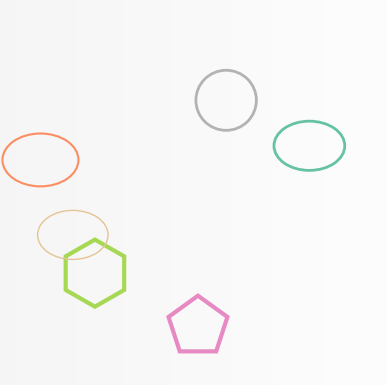[{"shape": "oval", "thickness": 2, "radius": 0.46, "center": [0.798, 0.621]}, {"shape": "oval", "thickness": 1.5, "radius": 0.49, "center": [0.104, 0.585]}, {"shape": "pentagon", "thickness": 3, "radius": 0.4, "center": [0.511, 0.152]}, {"shape": "hexagon", "thickness": 3, "radius": 0.44, "center": [0.245, 0.291]}, {"shape": "oval", "thickness": 1, "radius": 0.45, "center": [0.188, 0.39]}, {"shape": "circle", "thickness": 2, "radius": 0.39, "center": [0.584, 0.739]}]